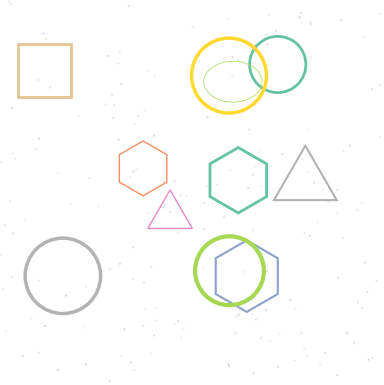[{"shape": "circle", "thickness": 2, "radius": 0.37, "center": [0.721, 0.833]}, {"shape": "hexagon", "thickness": 2, "radius": 0.42, "center": [0.619, 0.532]}, {"shape": "hexagon", "thickness": 1, "radius": 0.36, "center": [0.372, 0.563]}, {"shape": "hexagon", "thickness": 1.5, "radius": 0.47, "center": [0.641, 0.283]}, {"shape": "triangle", "thickness": 1, "radius": 0.33, "center": [0.442, 0.44]}, {"shape": "oval", "thickness": 0.5, "radius": 0.38, "center": [0.605, 0.788]}, {"shape": "circle", "thickness": 3, "radius": 0.45, "center": [0.596, 0.297]}, {"shape": "circle", "thickness": 2.5, "radius": 0.49, "center": [0.595, 0.804]}, {"shape": "square", "thickness": 2, "radius": 0.34, "center": [0.117, 0.818]}, {"shape": "triangle", "thickness": 1.5, "radius": 0.47, "center": [0.793, 0.527]}, {"shape": "circle", "thickness": 2.5, "radius": 0.49, "center": [0.163, 0.284]}]